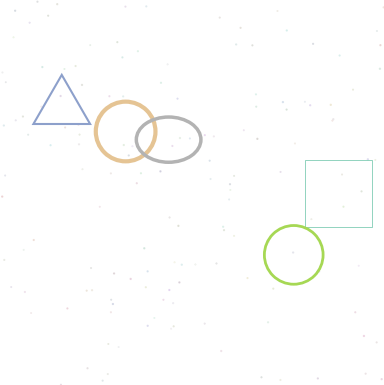[{"shape": "square", "thickness": 0.5, "radius": 0.44, "center": [0.879, 0.498]}, {"shape": "triangle", "thickness": 1.5, "radius": 0.43, "center": [0.16, 0.72]}, {"shape": "circle", "thickness": 2, "radius": 0.38, "center": [0.763, 0.338]}, {"shape": "circle", "thickness": 3, "radius": 0.39, "center": [0.326, 0.658]}, {"shape": "oval", "thickness": 2.5, "radius": 0.42, "center": [0.438, 0.637]}]